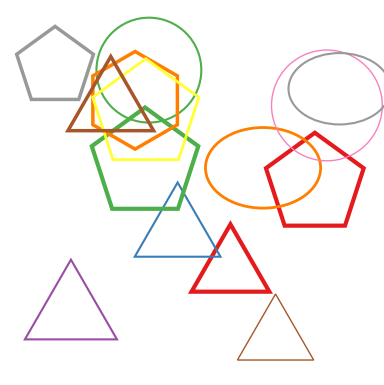[{"shape": "pentagon", "thickness": 3, "radius": 0.67, "center": [0.818, 0.522]}, {"shape": "triangle", "thickness": 3, "radius": 0.58, "center": [0.599, 0.301]}, {"shape": "triangle", "thickness": 1.5, "radius": 0.64, "center": [0.461, 0.397]}, {"shape": "pentagon", "thickness": 3, "radius": 0.73, "center": [0.377, 0.575]}, {"shape": "circle", "thickness": 1.5, "radius": 0.68, "center": [0.387, 0.818]}, {"shape": "triangle", "thickness": 1.5, "radius": 0.69, "center": [0.184, 0.188]}, {"shape": "oval", "thickness": 2, "radius": 0.75, "center": [0.683, 0.564]}, {"shape": "hexagon", "thickness": 2.5, "radius": 0.63, "center": [0.351, 0.739]}, {"shape": "pentagon", "thickness": 2, "radius": 0.72, "center": [0.379, 0.703]}, {"shape": "triangle", "thickness": 1, "radius": 0.57, "center": [0.716, 0.122]}, {"shape": "triangle", "thickness": 2.5, "radius": 0.64, "center": [0.288, 0.725]}, {"shape": "circle", "thickness": 1, "radius": 0.72, "center": [0.849, 0.726]}, {"shape": "oval", "thickness": 1.5, "radius": 0.66, "center": [0.882, 0.769]}, {"shape": "pentagon", "thickness": 2.5, "radius": 0.52, "center": [0.143, 0.827]}]